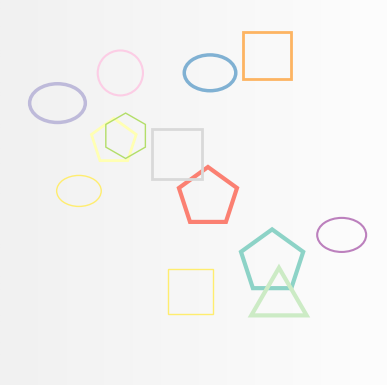[{"shape": "pentagon", "thickness": 3, "radius": 0.42, "center": [0.702, 0.32]}, {"shape": "pentagon", "thickness": 2, "radius": 0.3, "center": [0.294, 0.632]}, {"shape": "oval", "thickness": 2.5, "radius": 0.36, "center": [0.148, 0.732]}, {"shape": "pentagon", "thickness": 3, "radius": 0.39, "center": [0.537, 0.487]}, {"shape": "oval", "thickness": 2.5, "radius": 0.33, "center": [0.542, 0.811]}, {"shape": "square", "thickness": 2, "radius": 0.31, "center": [0.688, 0.856]}, {"shape": "hexagon", "thickness": 1, "radius": 0.29, "center": [0.324, 0.647]}, {"shape": "circle", "thickness": 1.5, "radius": 0.29, "center": [0.311, 0.811]}, {"shape": "square", "thickness": 2, "radius": 0.32, "center": [0.457, 0.6]}, {"shape": "oval", "thickness": 1.5, "radius": 0.32, "center": [0.882, 0.39]}, {"shape": "triangle", "thickness": 3, "radius": 0.41, "center": [0.72, 0.222]}, {"shape": "square", "thickness": 1, "radius": 0.29, "center": [0.492, 0.244]}, {"shape": "oval", "thickness": 1, "radius": 0.29, "center": [0.204, 0.504]}]